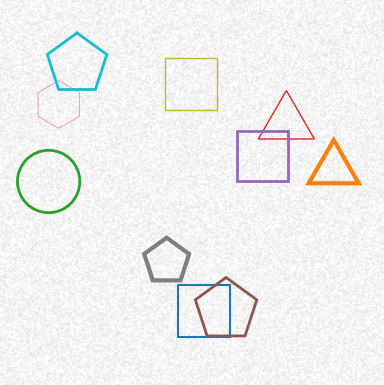[{"shape": "square", "thickness": 1.5, "radius": 0.34, "center": [0.53, 0.193]}, {"shape": "triangle", "thickness": 3, "radius": 0.37, "center": [0.867, 0.561]}, {"shape": "circle", "thickness": 2, "radius": 0.4, "center": [0.126, 0.529]}, {"shape": "triangle", "thickness": 1, "radius": 0.42, "center": [0.744, 0.681]}, {"shape": "square", "thickness": 2, "radius": 0.33, "center": [0.682, 0.594]}, {"shape": "pentagon", "thickness": 2, "radius": 0.42, "center": [0.587, 0.195]}, {"shape": "hexagon", "thickness": 0.5, "radius": 0.31, "center": [0.152, 0.729]}, {"shape": "pentagon", "thickness": 3, "radius": 0.31, "center": [0.433, 0.321]}, {"shape": "square", "thickness": 1, "radius": 0.34, "center": [0.497, 0.781]}, {"shape": "pentagon", "thickness": 2, "radius": 0.41, "center": [0.2, 0.833]}]